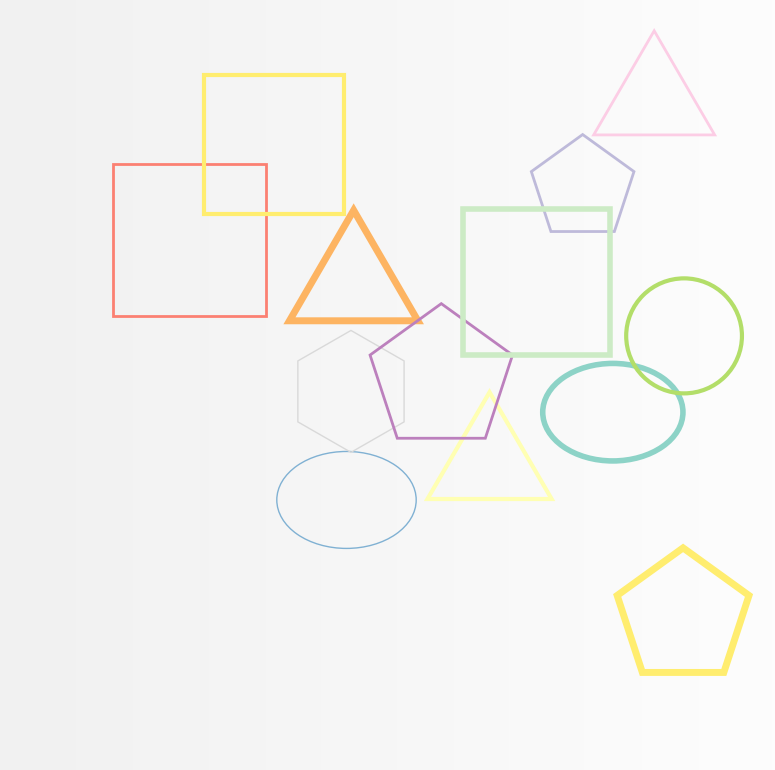[{"shape": "oval", "thickness": 2, "radius": 0.45, "center": [0.791, 0.465]}, {"shape": "triangle", "thickness": 1.5, "radius": 0.46, "center": [0.632, 0.398]}, {"shape": "pentagon", "thickness": 1, "radius": 0.35, "center": [0.752, 0.756]}, {"shape": "square", "thickness": 1, "radius": 0.49, "center": [0.244, 0.688]}, {"shape": "oval", "thickness": 0.5, "radius": 0.45, "center": [0.447, 0.351]}, {"shape": "triangle", "thickness": 2.5, "radius": 0.48, "center": [0.456, 0.631]}, {"shape": "circle", "thickness": 1.5, "radius": 0.37, "center": [0.883, 0.564]}, {"shape": "triangle", "thickness": 1, "radius": 0.45, "center": [0.844, 0.87]}, {"shape": "hexagon", "thickness": 0.5, "radius": 0.4, "center": [0.453, 0.492]}, {"shape": "pentagon", "thickness": 1, "radius": 0.48, "center": [0.569, 0.509]}, {"shape": "square", "thickness": 2, "radius": 0.47, "center": [0.692, 0.633]}, {"shape": "square", "thickness": 1.5, "radius": 0.45, "center": [0.353, 0.812]}, {"shape": "pentagon", "thickness": 2.5, "radius": 0.45, "center": [0.881, 0.199]}]